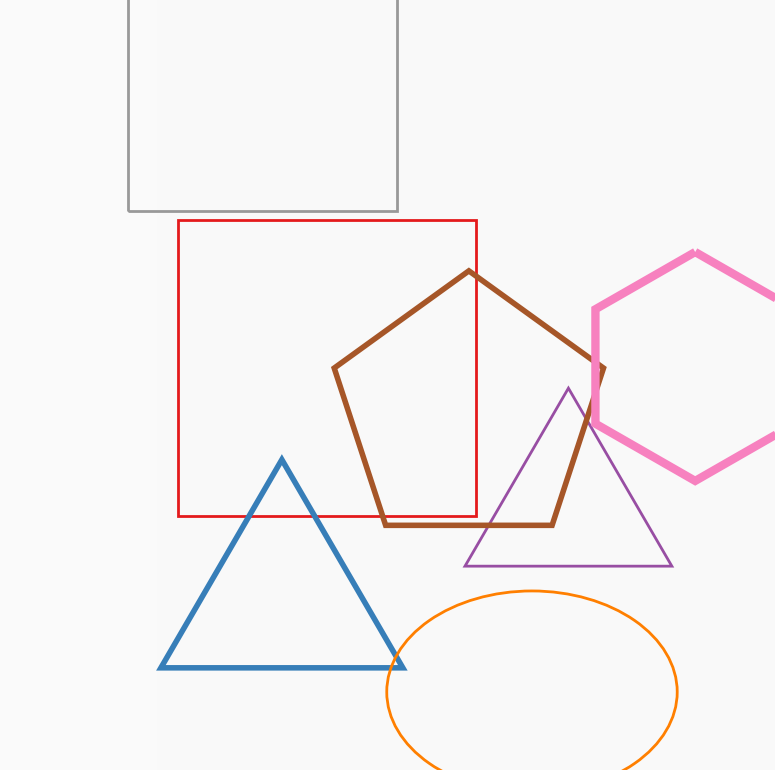[{"shape": "square", "thickness": 1, "radius": 0.96, "center": [0.422, 0.522]}, {"shape": "triangle", "thickness": 2, "radius": 0.9, "center": [0.364, 0.223]}, {"shape": "triangle", "thickness": 1, "radius": 0.77, "center": [0.733, 0.342]}, {"shape": "oval", "thickness": 1, "radius": 0.94, "center": [0.686, 0.101]}, {"shape": "pentagon", "thickness": 2, "radius": 0.91, "center": [0.605, 0.466]}, {"shape": "hexagon", "thickness": 3, "radius": 0.74, "center": [0.897, 0.524]}, {"shape": "square", "thickness": 1, "radius": 0.87, "center": [0.338, 0.899]}]